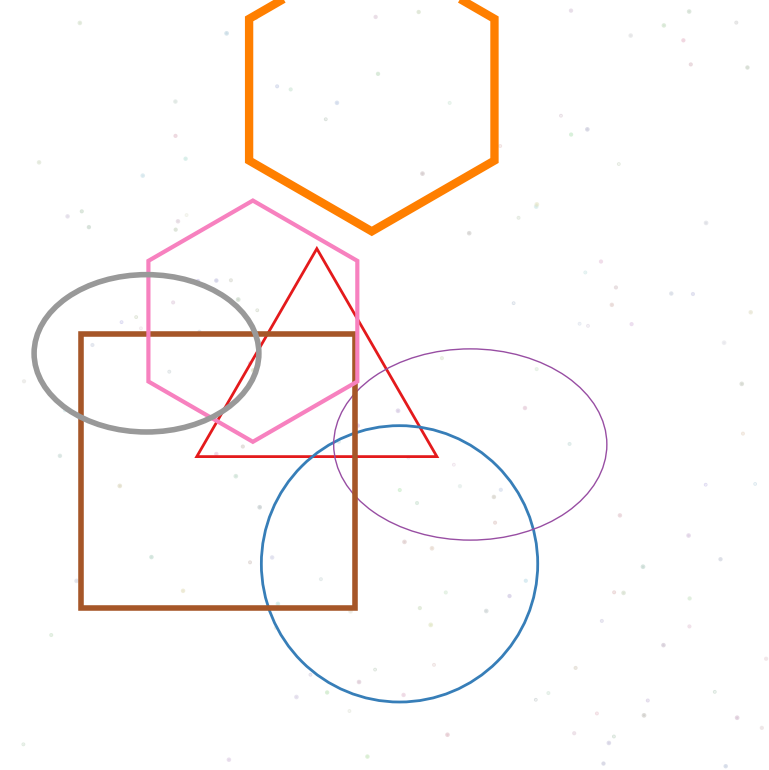[{"shape": "triangle", "thickness": 1, "radius": 0.9, "center": [0.411, 0.497]}, {"shape": "circle", "thickness": 1, "radius": 0.9, "center": [0.519, 0.268]}, {"shape": "oval", "thickness": 0.5, "radius": 0.89, "center": [0.611, 0.423]}, {"shape": "hexagon", "thickness": 3, "radius": 0.92, "center": [0.483, 0.884]}, {"shape": "square", "thickness": 2, "radius": 0.89, "center": [0.283, 0.388]}, {"shape": "hexagon", "thickness": 1.5, "radius": 0.78, "center": [0.328, 0.583]}, {"shape": "oval", "thickness": 2, "radius": 0.73, "center": [0.19, 0.541]}]